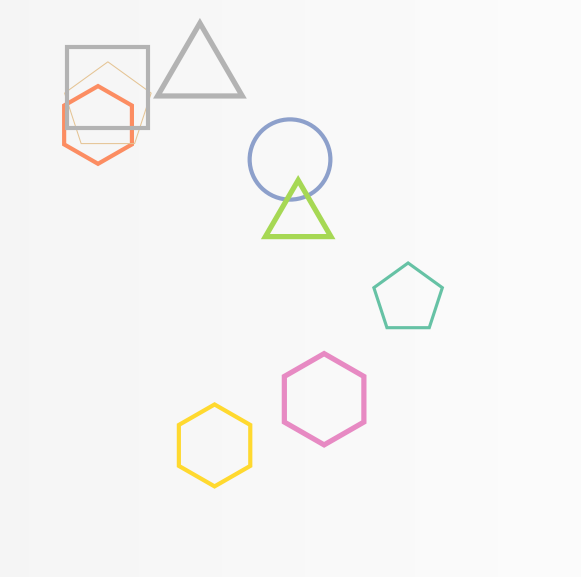[{"shape": "pentagon", "thickness": 1.5, "radius": 0.31, "center": [0.702, 0.482]}, {"shape": "hexagon", "thickness": 2, "radius": 0.34, "center": [0.169, 0.783]}, {"shape": "circle", "thickness": 2, "radius": 0.35, "center": [0.499, 0.723]}, {"shape": "hexagon", "thickness": 2.5, "radius": 0.4, "center": [0.558, 0.308]}, {"shape": "triangle", "thickness": 2.5, "radius": 0.33, "center": [0.513, 0.622]}, {"shape": "hexagon", "thickness": 2, "radius": 0.35, "center": [0.369, 0.228]}, {"shape": "pentagon", "thickness": 0.5, "radius": 0.39, "center": [0.186, 0.814]}, {"shape": "triangle", "thickness": 2.5, "radius": 0.42, "center": [0.344, 0.875]}, {"shape": "square", "thickness": 2, "radius": 0.35, "center": [0.185, 0.848]}]